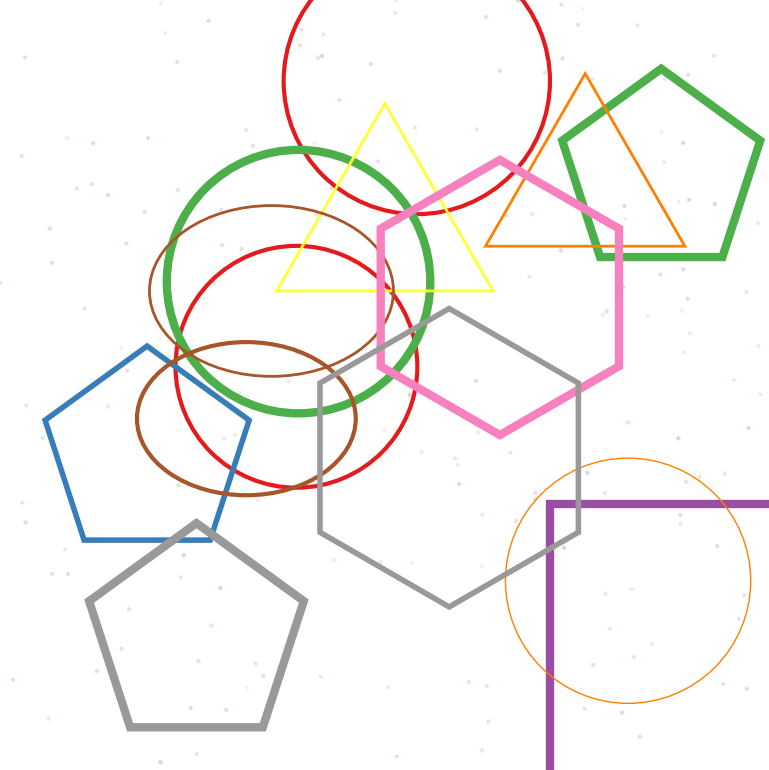[{"shape": "circle", "thickness": 1.5, "radius": 0.86, "center": [0.541, 0.895]}, {"shape": "circle", "thickness": 1.5, "radius": 0.79, "center": [0.385, 0.524]}, {"shape": "pentagon", "thickness": 2, "radius": 0.7, "center": [0.191, 0.411]}, {"shape": "pentagon", "thickness": 3, "radius": 0.68, "center": [0.859, 0.776]}, {"shape": "circle", "thickness": 3, "radius": 0.86, "center": [0.388, 0.634]}, {"shape": "square", "thickness": 3, "radius": 0.88, "center": [0.89, 0.169]}, {"shape": "triangle", "thickness": 1, "radius": 0.75, "center": [0.76, 0.755]}, {"shape": "circle", "thickness": 0.5, "radius": 0.8, "center": [0.816, 0.246]}, {"shape": "triangle", "thickness": 1, "radius": 0.81, "center": [0.5, 0.703]}, {"shape": "oval", "thickness": 1.5, "radius": 0.71, "center": [0.32, 0.456]}, {"shape": "oval", "thickness": 1, "radius": 0.79, "center": [0.353, 0.622]}, {"shape": "hexagon", "thickness": 3, "radius": 0.89, "center": [0.649, 0.614]}, {"shape": "hexagon", "thickness": 2, "radius": 0.97, "center": [0.583, 0.406]}, {"shape": "pentagon", "thickness": 3, "radius": 0.73, "center": [0.255, 0.174]}]